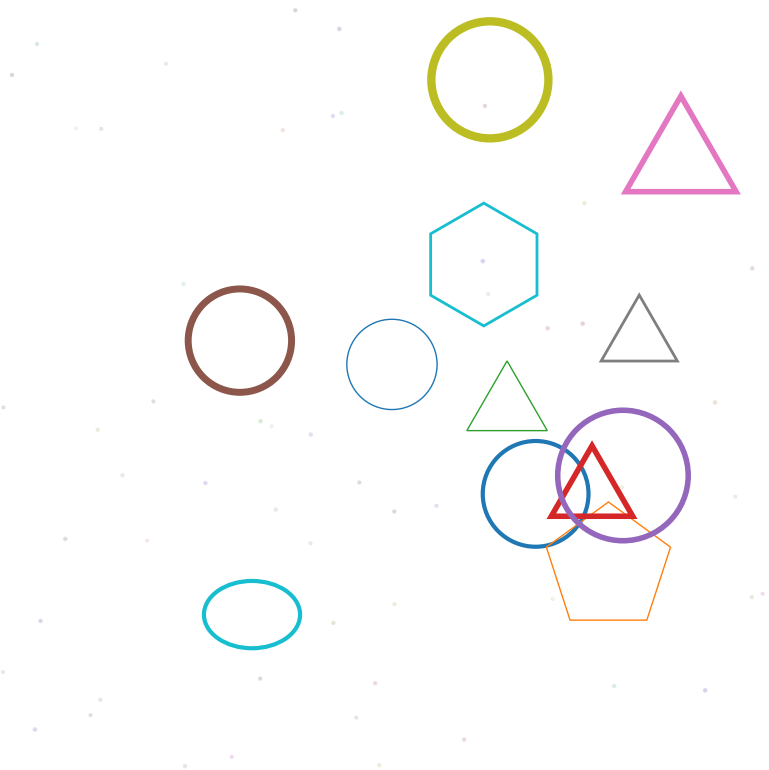[{"shape": "circle", "thickness": 0.5, "radius": 0.29, "center": [0.509, 0.527]}, {"shape": "circle", "thickness": 1.5, "radius": 0.34, "center": [0.696, 0.359]}, {"shape": "pentagon", "thickness": 0.5, "radius": 0.42, "center": [0.79, 0.263]}, {"shape": "triangle", "thickness": 0.5, "radius": 0.3, "center": [0.659, 0.471]}, {"shape": "triangle", "thickness": 2, "radius": 0.31, "center": [0.769, 0.36]}, {"shape": "circle", "thickness": 2, "radius": 0.42, "center": [0.809, 0.382]}, {"shape": "circle", "thickness": 2.5, "radius": 0.34, "center": [0.312, 0.558]}, {"shape": "triangle", "thickness": 2, "radius": 0.41, "center": [0.884, 0.792]}, {"shape": "triangle", "thickness": 1, "radius": 0.29, "center": [0.83, 0.56]}, {"shape": "circle", "thickness": 3, "radius": 0.38, "center": [0.636, 0.896]}, {"shape": "oval", "thickness": 1.5, "radius": 0.31, "center": [0.327, 0.202]}, {"shape": "hexagon", "thickness": 1, "radius": 0.4, "center": [0.628, 0.656]}]